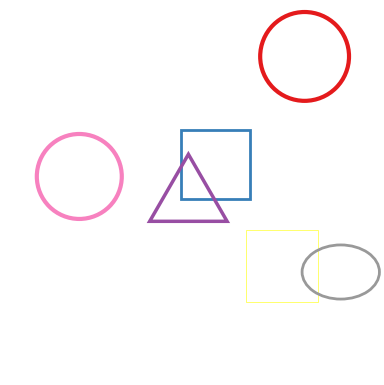[{"shape": "circle", "thickness": 3, "radius": 0.58, "center": [0.791, 0.853]}, {"shape": "square", "thickness": 2, "radius": 0.45, "center": [0.559, 0.574]}, {"shape": "triangle", "thickness": 2.5, "radius": 0.58, "center": [0.489, 0.483]}, {"shape": "square", "thickness": 0.5, "radius": 0.47, "center": [0.733, 0.309]}, {"shape": "circle", "thickness": 3, "radius": 0.55, "center": [0.206, 0.542]}, {"shape": "oval", "thickness": 2, "radius": 0.5, "center": [0.885, 0.293]}]